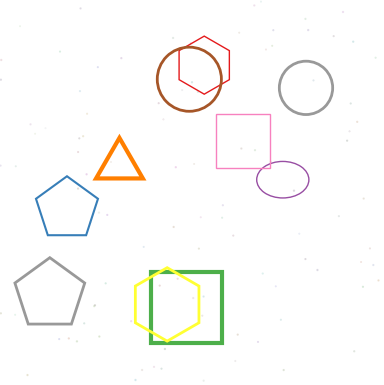[{"shape": "hexagon", "thickness": 1, "radius": 0.38, "center": [0.53, 0.831]}, {"shape": "pentagon", "thickness": 1.5, "radius": 0.42, "center": [0.174, 0.458]}, {"shape": "square", "thickness": 3, "radius": 0.46, "center": [0.486, 0.2]}, {"shape": "oval", "thickness": 1, "radius": 0.34, "center": [0.735, 0.533]}, {"shape": "triangle", "thickness": 3, "radius": 0.35, "center": [0.31, 0.572]}, {"shape": "hexagon", "thickness": 2, "radius": 0.48, "center": [0.434, 0.209]}, {"shape": "circle", "thickness": 2, "radius": 0.42, "center": [0.492, 0.794]}, {"shape": "square", "thickness": 1, "radius": 0.35, "center": [0.632, 0.634]}, {"shape": "pentagon", "thickness": 2, "radius": 0.48, "center": [0.129, 0.235]}, {"shape": "circle", "thickness": 2, "radius": 0.35, "center": [0.795, 0.772]}]